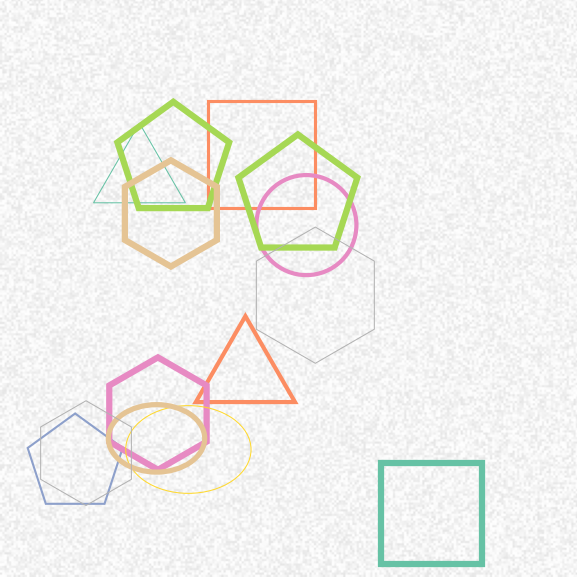[{"shape": "triangle", "thickness": 0.5, "radius": 0.46, "center": [0.241, 0.694]}, {"shape": "square", "thickness": 3, "radius": 0.44, "center": [0.746, 0.11]}, {"shape": "square", "thickness": 1.5, "radius": 0.46, "center": [0.453, 0.732]}, {"shape": "triangle", "thickness": 2, "radius": 0.5, "center": [0.425, 0.353]}, {"shape": "pentagon", "thickness": 1, "radius": 0.43, "center": [0.13, 0.197]}, {"shape": "hexagon", "thickness": 3, "radius": 0.49, "center": [0.273, 0.283]}, {"shape": "circle", "thickness": 2, "radius": 0.43, "center": [0.531, 0.609]}, {"shape": "pentagon", "thickness": 3, "radius": 0.54, "center": [0.516, 0.658]}, {"shape": "pentagon", "thickness": 3, "radius": 0.51, "center": [0.3, 0.721]}, {"shape": "oval", "thickness": 0.5, "radius": 0.54, "center": [0.326, 0.221]}, {"shape": "hexagon", "thickness": 3, "radius": 0.46, "center": [0.296, 0.63]}, {"shape": "oval", "thickness": 2.5, "radius": 0.42, "center": [0.271, 0.24]}, {"shape": "hexagon", "thickness": 0.5, "radius": 0.59, "center": [0.546, 0.488]}, {"shape": "hexagon", "thickness": 0.5, "radius": 0.45, "center": [0.149, 0.214]}]